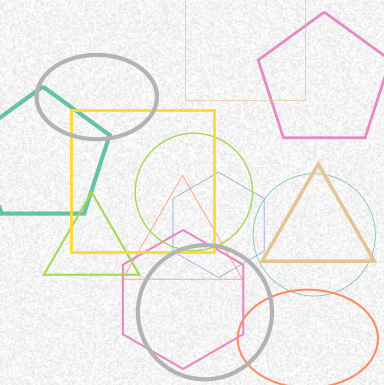[{"shape": "circle", "thickness": 0.5, "radius": 0.79, "center": [0.816, 0.39]}, {"shape": "pentagon", "thickness": 3, "radius": 0.91, "center": [0.111, 0.593]}, {"shape": "oval", "thickness": 1.5, "radius": 0.91, "center": [0.8, 0.12]}, {"shape": "triangle", "thickness": 0.5, "radius": 0.9, "center": [0.474, 0.365]}, {"shape": "hexagon", "thickness": 0.5, "radius": 0.68, "center": [0.568, 0.416]}, {"shape": "pentagon", "thickness": 2, "radius": 0.9, "center": [0.842, 0.788]}, {"shape": "hexagon", "thickness": 1.5, "radius": 0.9, "center": [0.475, 0.222]}, {"shape": "triangle", "thickness": 1.5, "radius": 0.72, "center": [0.238, 0.358]}, {"shape": "circle", "thickness": 1, "radius": 0.76, "center": [0.504, 0.502]}, {"shape": "square", "thickness": 2, "radius": 0.93, "center": [0.37, 0.53]}, {"shape": "square", "thickness": 0.5, "radius": 0.78, "center": [0.636, 0.895]}, {"shape": "triangle", "thickness": 2.5, "radius": 0.84, "center": [0.826, 0.406]}, {"shape": "oval", "thickness": 3, "radius": 0.78, "center": [0.251, 0.748]}, {"shape": "circle", "thickness": 3, "radius": 0.87, "center": [0.532, 0.189]}]